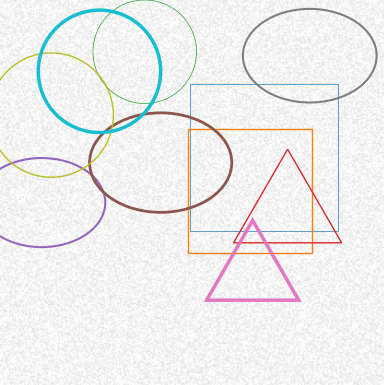[{"shape": "square", "thickness": 0.5, "radius": 0.96, "center": [0.686, 0.591]}, {"shape": "square", "thickness": 1, "radius": 0.8, "center": [0.649, 0.504]}, {"shape": "circle", "thickness": 0.5, "radius": 0.67, "center": [0.376, 0.866]}, {"shape": "triangle", "thickness": 1, "radius": 0.81, "center": [0.747, 0.45]}, {"shape": "oval", "thickness": 1.5, "radius": 0.83, "center": [0.108, 0.474]}, {"shape": "oval", "thickness": 2, "radius": 0.92, "center": [0.417, 0.578]}, {"shape": "triangle", "thickness": 2.5, "radius": 0.69, "center": [0.656, 0.289]}, {"shape": "oval", "thickness": 1.5, "radius": 0.87, "center": [0.805, 0.855]}, {"shape": "circle", "thickness": 1, "radius": 0.81, "center": [0.133, 0.701]}, {"shape": "circle", "thickness": 2.5, "radius": 0.79, "center": [0.258, 0.815]}]